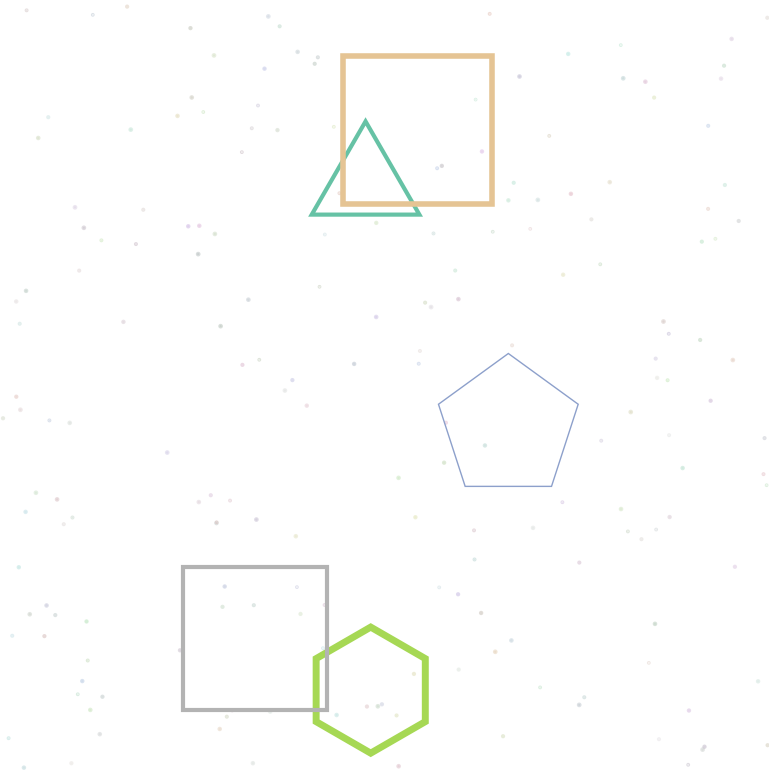[{"shape": "triangle", "thickness": 1.5, "radius": 0.4, "center": [0.475, 0.762]}, {"shape": "pentagon", "thickness": 0.5, "radius": 0.48, "center": [0.66, 0.446]}, {"shape": "hexagon", "thickness": 2.5, "radius": 0.41, "center": [0.481, 0.104]}, {"shape": "square", "thickness": 2, "radius": 0.48, "center": [0.542, 0.831]}, {"shape": "square", "thickness": 1.5, "radius": 0.47, "center": [0.331, 0.171]}]